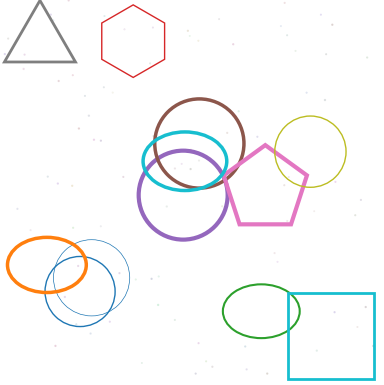[{"shape": "circle", "thickness": 1, "radius": 0.46, "center": [0.208, 0.243]}, {"shape": "circle", "thickness": 0.5, "radius": 0.49, "center": [0.238, 0.278]}, {"shape": "oval", "thickness": 2.5, "radius": 0.51, "center": [0.122, 0.312]}, {"shape": "oval", "thickness": 1.5, "radius": 0.5, "center": [0.679, 0.192]}, {"shape": "hexagon", "thickness": 1, "radius": 0.47, "center": [0.346, 0.893]}, {"shape": "circle", "thickness": 3, "radius": 0.58, "center": [0.476, 0.493]}, {"shape": "circle", "thickness": 2.5, "radius": 0.58, "center": [0.518, 0.627]}, {"shape": "pentagon", "thickness": 3, "radius": 0.57, "center": [0.689, 0.509]}, {"shape": "triangle", "thickness": 2, "radius": 0.53, "center": [0.104, 0.892]}, {"shape": "circle", "thickness": 1, "radius": 0.46, "center": [0.806, 0.606]}, {"shape": "square", "thickness": 2, "radius": 0.56, "center": [0.861, 0.128]}, {"shape": "oval", "thickness": 2.5, "radius": 0.54, "center": [0.48, 0.581]}]